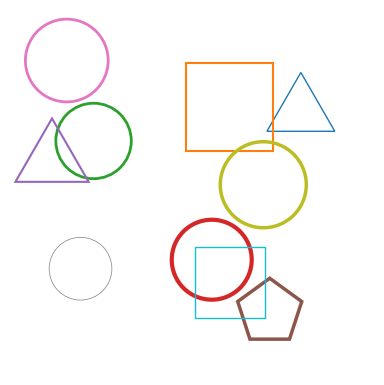[{"shape": "triangle", "thickness": 1, "radius": 0.51, "center": [0.781, 0.71]}, {"shape": "square", "thickness": 1.5, "radius": 0.57, "center": [0.596, 0.722]}, {"shape": "circle", "thickness": 2, "radius": 0.49, "center": [0.243, 0.634]}, {"shape": "circle", "thickness": 3, "radius": 0.52, "center": [0.55, 0.325]}, {"shape": "triangle", "thickness": 1.5, "radius": 0.55, "center": [0.135, 0.583]}, {"shape": "pentagon", "thickness": 2.5, "radius": 0.44, "center": [0.701, 0.19]}, {"shape": "circle", "thickness": 2, "radius": 0.54, "center": [0.173, 0.843]}, {"shape": "circle", "thickness": 0.5, "radius": 0.41, "center": [0.209, 0.302]}, {"shape": "circle", "thickness": 2.5, "radius": 0.56, "center": [0.684, 0.52]}, {"shape": "square", "thickness": 1, "radius": 0.46, "center": [0.598, 0.266]}]